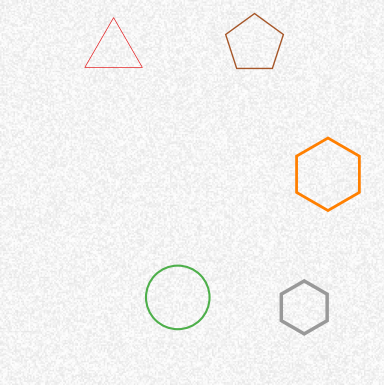[{"shape": "triangle", "thickness": 0.5, "radius": 0.43, "center": [0.295, 0.868]}, {"shape": "circle", "thickness": 1.5, "radius": 0.41, "center": [0.462, 0.228]}, {"shape": "hexagon", "thickness": 2, "radius": 0.47, "center": [0.852, 0.547]}, {"shape": "pentagon", "thickness": 1, "radius": 0.39, "center": [0.661, 0.886]}, {"shape": "hexagon", "thickness": 2.5, "radius": 0.34, "center": [0.79, 0.202]}]